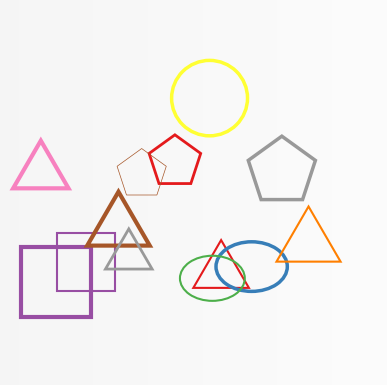[{"shape": "pentagon", "thickness": 2, "radius": 0.35, "center": [0.451, 0.58]}, {"shape": "triangle", "thickness": 1.5, "radius": 0.41, "center": [0.571, 0.294]}, {"shape": "oval", "thickness": 2.5, "radius": 0.46, "center": [0.649, 0.308]}, {"shape": "oval", "thickness": 1.5, "radius": 0.42, "center": [0.548, 0.277]}, {"shape": "square", "thickness": 1.5, "radius": 0.38, "center": [0.222, 0.319]}, {"shape": "square", "thickness": 3, "radius": 0.45, "center": [0.145, 0.268]}, {"shape": "triangle", "thickness": 1.5, "radius": 0.48, "center": [0.796, 0.368]}, {"shape": "circle", "thickness": 2.5, "radius": 0.49, "center": [0.541, 0.745]}, {"shape": "pentagon", "thickness": 0.5, "radius": 0.33, "center": [0.366, 0.547]}, {"shape": "triangle", "thickness": 3, "radius": 0.47, "center": [0.306, 0.409]}, {"shape": "triangle", "thickness": 3, "radius": 0.41, "center": [0.105, 0.552]}, {"shape": "triangle", "thickness": 2, "radius": 0.35, "center": [0.332, 0.336]}, {"shape": "pentagon", "thickness": 2.5, "radius": 0.46, "center": [0.727, 0.555]}]